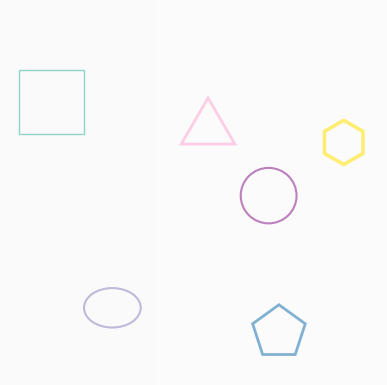[{"shape": "square", "thickness": 1, "radius": 0.42, "center": [0.133, 0.734]}, {"shape": "oval", "thickness": 1.5, "radius": 0.37, "center": [0.29, 0.201]}, {"shape": "pentagon", "thickness": 2, "radius": 0.36, "center": [0.72, 0.137]}, {"shape": "triangle", "thickness": 2, "radius": 0.4, "center": [0.537, 0.666]}, {"shape": "circle", "thickness": 1.5, "radius": 0.36, "center": [0.693, 0.492]}, {"shape": "hexagon", "thickness": 2.5, "radius": 0.29, "center": [0.887, 0.63]}]